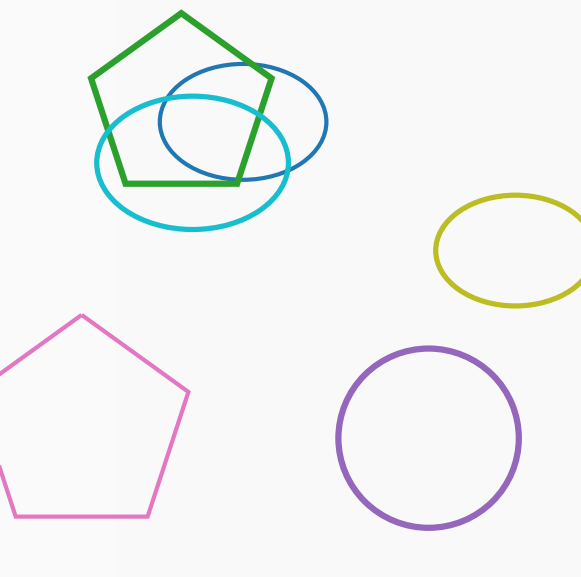[{"shape": "oval", "thickness": 2, "radius": 0.72, "center": [0.418, 0.788]}, {"shape": "pentagon", "thickness": 3, "radius": 0.82, "center": [0.312, 0.813]}, {"shape": "circle", "thickness": 3, "radius": 0.78, "center": [0.737, 0.24]}, {"shape": "pentagon", "thickness": 2, "radius": 0.97, "center": [0.14, 0.261]}, {"shape": "oval", "thickness": 2.5, "radius": 0.68, "center": [0.887, 0.565]}, {"shape": "oval", "thickness": 2.5, "radius": 0.82, "center": [0.331, 0.717]}]